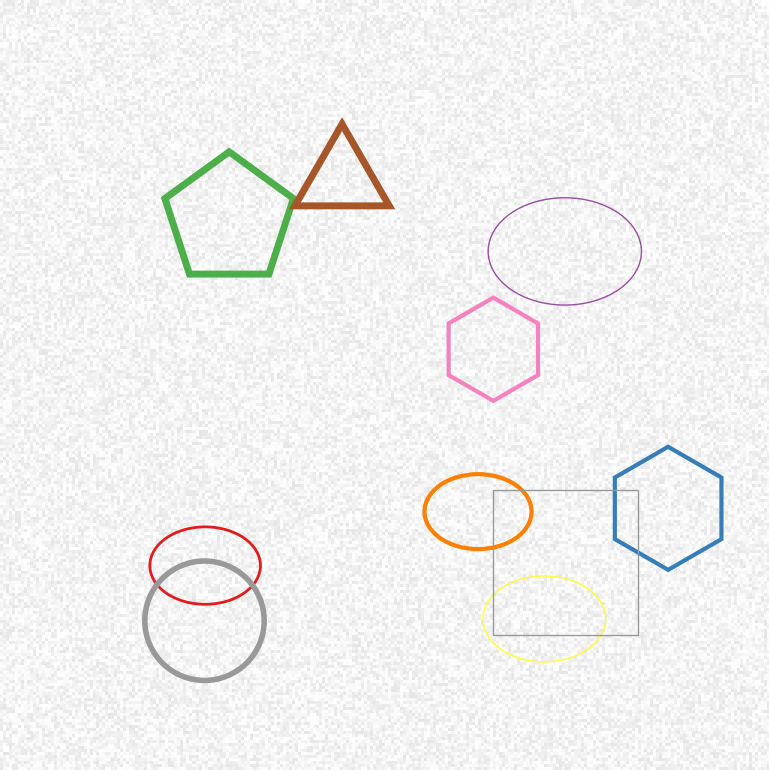[{"shape": "oval", "thickness": 1, "radius": 0.36, "center": [0.266, 0.265]}, {"shape": "hexagon", "thickness": 1.5, "radius": 0.4, "center": [0.868, 0.34]}, {"shape": "pentagon", "thickness": 2.5, "radius": 0.44, "center": [0.298, 0.715]}, {"shape": "oval", "thickness": 0.5, "radius": 0.5, "center": [0.734, 0.673]}, {"shape": "oval", "thickness": 1.5, "radius": 0.35, "center": [0.621, 0.336]}, {"shape": "oval", "thickness": 0.5, "radius": 0.4, "center": [0.707, 0.196]}, {"shape": "triangle", "thickness": 2.5, "radius": 0.35, "center": [0.444, 0.768]}, {"shape": "hexagon", "thickness": 1.5, "radius": 0.34, "center": [0.641, 0.546]}, {"shape": "circle", "thickness": 2, "radius": 0.39, "center": [0.266, 0.194]}, {"shape": "square", "thickness": 0.5, "radius": 0.47, "center": [0.734, 0.27]}]